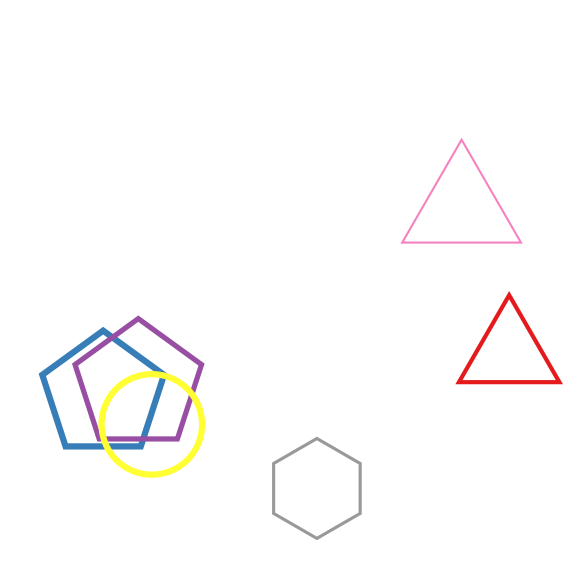[{"shape": "triangle", "thickness": 2, "radius": 0.5, "center": [0.882, 0.388]}, {"shape": "pentagon", "thickness": 3, "radius": 0.55, "center": [0.179, 0.316]}, {"shape": "pentagon", "thickness": 2.5, "radius": 0.58, "center": [0.239, 0.332]}, {"shape": "circle", "thickness": 3, "radius": 0.44, "center": [0.263, 0.264]}, {"shape": "triangle", "thickness": 1, "radius": 0.59, "center": [0.799, 0.638]}, {"shape": "hexagon", "thickness": 1.5, "radius": 0.43, "center": [0.549, 0.153]}]